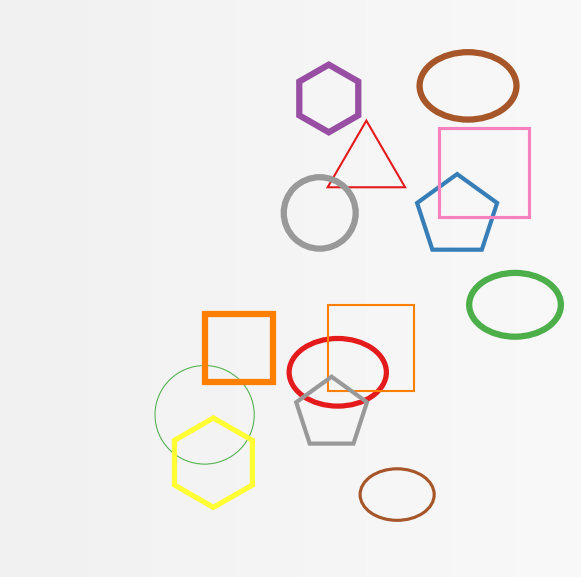[{"shape": "triangle", "thickness": 1, "radius": 0.38, "center": [0.63, 0.713]}, {"shape": "oval", "thickness": 2.5, "radius": 0.42, "center": [0.581, 0.354]}, {"shape": "pentagon", "thickness": 2, "radius": 0.36, "center": [0.786, 0.625]}, {"shape": "oval", "thickness": 3, "radius": 0.39, "center": [0.886, 0.471]}, {"shape": "circle", "thickness": 0.5, "radius": 0.43, "center": [0.352, 0.281]}, {"shape": "hexagon", "thickness": 3, "radius": 0.29, "center": [0.566, 0.829]}, {"shape": "square", "thickness": 3, "radius": 0.29, "center": [0.412, 0.397]}, {"shape": "square", "thickness": 1, "radius": 0.37, "center": [0.638, 0.397]}, {"shape": "hexagon", "thickness": 2.5, "radius": 0.39, "center": [0.367, 0.198]}, {"shape": "oval", "thickness": 3, "radius": 0.42, "center": [0.805, 0.85]}, {"shape": "oval", "thickness": 1.5, "radius": 0.32, "center": [0.683, 0.143]}, {"shape": "square", "thickness": 1.5, "radius": 0.38, "center": [0.833, 0.7]}, {"shape": "pentagon", "thickness": 2, "radius": 0.32, "center": [0.57, 0.283]}, {"shape": "circle", "thickness": 3, "radius": 0.31, "center": [0.55, 0.63]}]